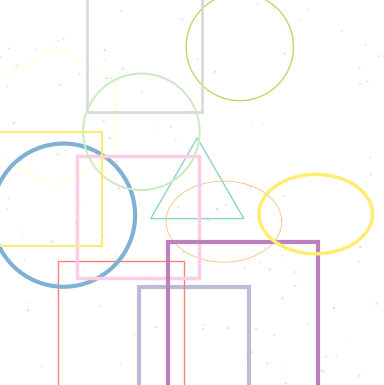[{"shape": "triangle", "thickness": 1, "radius": 0.7, "center": [0.512, 0.502]}, {"shape": "hexagon", "thickness": 0.5, "radius": 0.92, "center": [0.143, 0.696]}, {"shape": "square", "thickness": 3, "radius": 0.71, "center": [0.503, 0.111]}, {"shape": "square", "thickness": 1, "radius": 0.82, "center": [0.314, 0.158]}, {"shape": "circle", "thickness": 3, "radius": 0.93, "center": [0.165, 0.441]}, {"shape": "oval", "thickness": 0.5, "radius": 0.75, "center": [0.581, 0.424]}, {"shape": "circle", "thickness": 1, "radius": 0.7, "center": [0.623, 0.878]}, {"shape": "square", "thickness": 2.5, "radius": 0.79, "center": [0.358, 0.437]}, {"shape": "square", "thickness": 2, "radius": 0.75, "center": [0.376, 0.86]}, {"shape": "square", "thickness": 3, "radius": 0.97, "center": [0.63, 0.177]}, {"shape": "circle", "thickness": 1.5, "radius": 0.76, "center": [0.367, 0.658]}, {"shape": "square", "thickness": 1.5, "radius": 0.74, "center": [0.116, 0.509]}, {"shape": "oval", "thickness": 2.5, "radius": 0.74, "center": [0.82, 0.444]}]